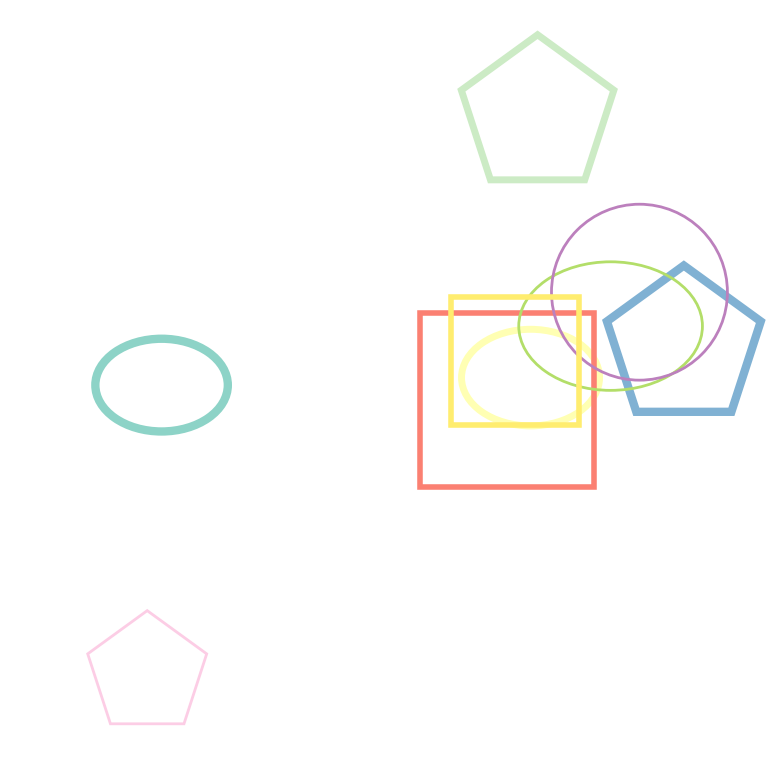[{"shape": "oval", "thickness": 3, "radius": 0.43, "center": [0.21, 0.5]}, {"shape": "oval", "thickness": 2.5, "radius": 0.45, "center": [0.689, 0.51]}, {"shape": "square", "thickness": 2, "radius": 0.57, "center": [0.659, 0.48]}, {"shape": "pentagon", "thickness": 3, "radius": 0.53, "center": [0.888, 0.55]}, {"shape": "oval", "thickness": 1, "radius": 0.6, "center": [0.793, 0.577]}, {"shape": "pentagon", "thickness": 1, "radius": 0.41, "center": [0.191, 0.126]}, {"shape": "circle", "thickness": 1, "radius": 0.57, "center": [0.83, 0.621]}, {"shape": "pentagon", "thickness": 2.5, "radius": 0.52, "center": [0.698, 0.851]}, {"shape": "square", "thickness": 2, "radius": 0.42, "center": [0.669, 0.531]}]